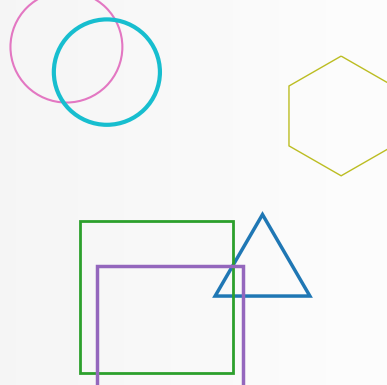[{"shape": "triangle", "thickness": 2.5, "radius": 0.71, "center": [0.677, 0.302]}, {"shape": "square", "thickness": 2, "radius": 0.98, "center": [0.404, 0.229]}, {"shape": "square", "thickness": 2.5, "radius": 0.94, "center": [0.438, 0.122]}, {"shape": "circle", "thickness": 1.5, "radius": 0.72, "center": [0.171, 0.878]}, {"shape": "hexagon", "thickness": 1, "radius": 0.78, "center": [0.88, 0.699]}, {"shape": "circle", "thickness": 3, "radius": 0.68, "center": [0.276, 0.813]}]